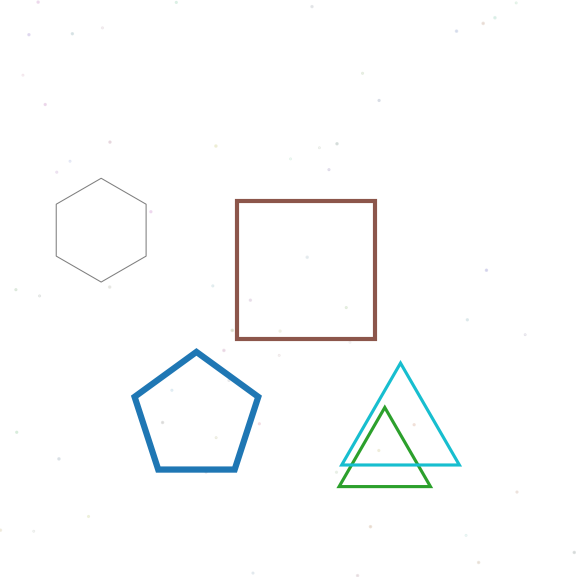[{"shape": "pentagon", "thickness": 3, "radius": 0.56, "center": [0.34, 0.277]}, {"shape": "triangle", "thickness": 1.5, "radius": 0.46, "center": [0.666, 0.202]}, {"shape": "square", "thickness": 2, "radius": 0.6, "center": [0.53, 0.531]}, {"shape": "hexagon", "thickness": 0.5, "radius": 0.45, "center": [0.175, 0.601]}, {"shape": "triangle", "thickness": 1.5, "radius": 0.59, "center": [0.694, 0.253]}]